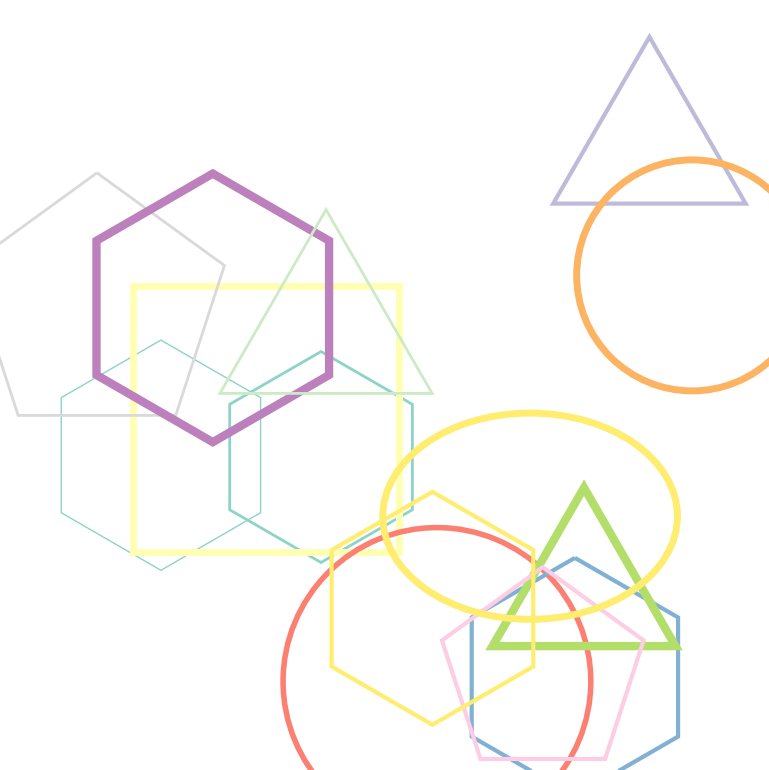[{"shape": "hexagon", "thickness": 1, "radius": 0.68, "center": [0.417, 0.406]}, {"shape": "hexagon", "thickness": 0.5, "radius": 0.75, "center": [0.209, 0.409]}, {"shape": "square", "thickness": 2.5, "radius": 0.86, "center": [0.345, 0.456]}, {"shape": "triangle", "thickness": 1.5, "radius": 0.72, "center": [0.843, 0.808]}, {"shape": "circle", "thickness": 2, "radius": 1.0, "center": [0.567, 0.115]}, {"shape": "hexagon", "thickness": 1.5, "radius": 0.77, "center": [0.747, 0.121]}, {"shape": "circle", "thickness": 2.5, "radius": 0.75, "center": [0.899, 0.642]}, {"shape": "triangle", "thickness": 3, "radius": 0.69, "center": [0.758, 0.229]}, {"shape": "pentagon", "thickness": 1.5, "radius": 0.69, "center": [0.705, 0.126]}, {"shape": "pentagon", "thickness": 1, "radius": 0.87, "center": [0.126, 0.601]}, {"shape": "hexagon", "thickness": 3, "radius": 0.87, "center": [0.276, 0.6]}, {"shape": "triangle", "thickness": 1, "radius": 0.8, "center": [0.423, 0.569]}, {"shape": "hexagon", "thickness": 1.5, "radius": 0.76, "center": [0.562, 0.21]}, {"shape": "oval", "thickness": 2.5, "radius": 0.96, "center": [0.688, 0.33]}]